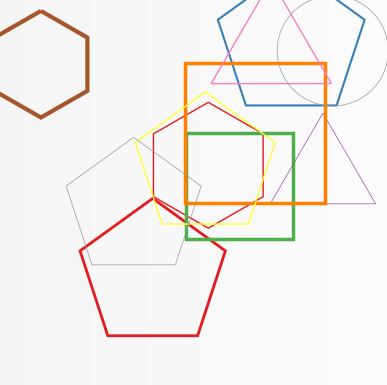[{"shape": "hexagon", "thickness": 1, "radius": 0.82, "center": [0.538, 0.571]}, {"shape": "pentagon", "thickness": 2, "radius": 0.99, "center": [0.394, 0.287]}, {"shape": "pentagon", "thickness": 1.5, "radius": 1.0, "center": [0.752, 0.887]}, {"shape": "square", "thickness": 2.5, "radius": 0.69, "center": [0.618, 0.516]}, {"shape": "triangle", "thickness": 0.5, "radius": 0.79, "center": [0.833, 0.549]}, {"shape": "square", "thickness": 2.5, "radius": 0.91, "center": [0.658, 0.655]}, {"shape": "pentagon", "thickness": 1, "radius": 0.95, "center": [0.53, 0.571]}, {"shape": "hexagon", "thickness": 3, "radius": 0.69, "center": [0.106, 0.833]}, {"shape": "triangle", "thickness": 1, "radius": 0.9, "center": [0.7, 0.872]}, {"shape": "pentagon", "thickness": 0.5, "radius": 0.92, "center": [0.345, 0.46]}, {"shape": "circle", "thickness": 0.5, "radius": 0.72, "center": [0.859, 0.868]}]